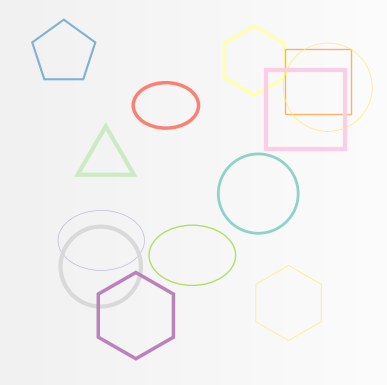[{"shape": "circle", "thickness": 2, "radius": 0.52, "center": [0.666, 0.497]}, {"shape": "hexagon", "thickness": 2.5, "radius": 0.45, "center": [0.657, 0.843]}, {"shape": "oval", "thickness": 0.5, "radius": 0.56, "center": [0.261, 0.376]}, {"shape": "oval", "thickness": 2.5, "radius": 0.42, "center": [0.428, 0.726]}, {"shape": "pentagon", "thickness": 1.5, "radius": 0.43, "center": [0.165, 0.863]}, {"shape": "square", "thickness": 1, "radius": 0.43, "center": [0.82, 0.788]}, {"shape": "oval", "thickness": 1, "radius": 0.56, "center": [0.496, 0.337]}, {"shape": "square", "thickness": 3, "radius": 0.51, "center": [0.788, 0.715]}, {"shape": "circle", "thickness": 3, "radius": 0.52, "center": [0.26, 0.308]}, {"shape": "hexagon", "thickness": 2.5, "radius": 0.56, "center": [0.351, 0.18]}, {"shape": "triangle", "thickness": 3, "radius": 0.42, "center": [0.273, 0.588]}, {"shape": "circle", "thickness": 0.5, "radius": 0.57, "center": [0.846, 0.774]}, {"shape": "hexagon", "thickness": 0.5, "radius": 0.49, "center": [0.745, 0.213]}]